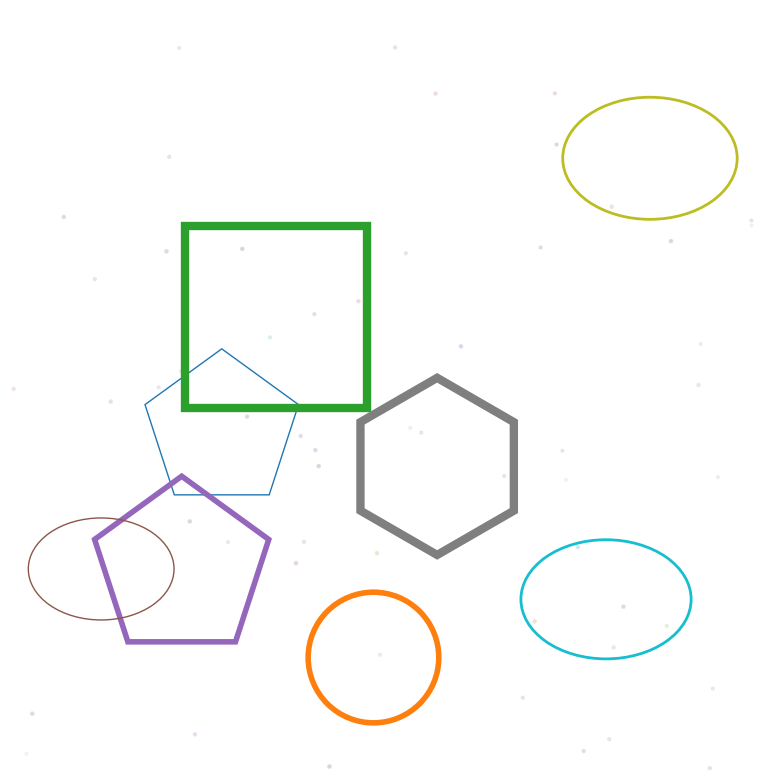[{"shape": "pentagon", "thickness": 0.5, "radius": 0.52, "center": [0.288, 0.442]}, {"shape": "circle", "thickness": 2, "radius": 0.42, "center": [0.485, 0.146]}, {"shape": "square", "thickness": 3, "radius": 0.59, "center": [0.358, 0.588]}, {"shape": "pentagon", "thickness": 2, "radius": 0.59, "center": [0.236, 0.263]}, {"shape": "oval", "thickness": 0.5, "radius": 0.47, "center": [0.131, 0.261]}, {"shape": "hexagon", "thickness": 3, "radius": 0.58, "center": [0.568, 0.394]}, {"shape": "oval", "thickness": 1, "radius": 0.57, "center": [0.844, 0.794]}, {"shape": "oval", "thickness": 1, "radius": 0.55, "center": [0.787, 0.222]}]